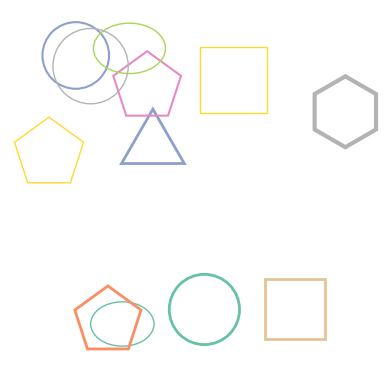[{"shape": "circle", "thickness": 2, "radius": 0.46, "center": [0.531, 0.196]}, {"shape": "oval", "thickness": 1, "radius": 0.41, "center": [0.318, 0.158]}, {"shape": "pentagon", "thickness": 2, "radius": 0.45, "center": [0.28, 0.167]}, {"shape": "triangle", "thickness": 2, "radius": 0.47, "center": [0.397, 0.622]}, {"shape": "circle", "thickness": 1.5, "radius": 0.43, "center": [0.197, 0.856]}, {"shape": "pentagon", "thickness": 1.5, "radius": 0.46, "center": [0.382, 0.774]}, {"shape": "oval", "thickness": 1, "radius": 0.47, "center": [0.336, 0.874]}, {"shape": "square", "thickness": 1, "radius": 0.43, "center": [0.607, 0.792]}, {"shape": "pentagon", "thickness": 1, "radius": 0.47, "center": [0.127, 0.601]}, {"shape": "square", "thickness": 2, "radius": 0.39, "center": [0.767, 0.198]}, {"shape": "hexagon", "thickness": 3, "radius": 0.46, "center": [0.897, 0.71]}, {"shape": "circle", "thickness": 1, "radius": 0.49, "center": [0.235, 0.828]}]